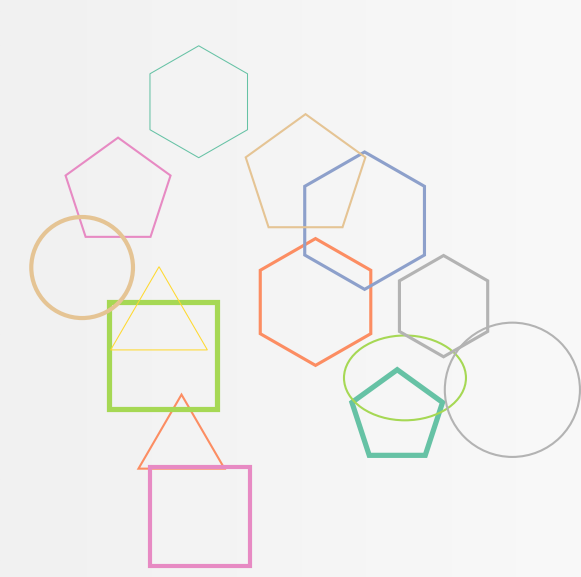[{"shape": "pentagon", "thickness": 2.5, "radius": 0.41, "center": [0.683, 0.277]}, {"shape": "hexagon", "thickness": 0.5, "radius": 0.48, "center": [0.342, 0.823]}, {"shape": "triangle", "thickness": 1, "radius": 0.43, "center": [0.312, 0.23]}, {"shape": "hexagon", "thickness": 1.5, "radius": 0.55, "center": [0.543, 0.476]}, {"shape": "hexagon", "thickness": 1.5, "radius": 0.59, "center": [0.627, 0.617]}, {"shape": "square", "thickness": 2, "radius": 0.43, "center": [0.344, 0.105]}, {"shape": "pentagon", "thickness": 1, "radius": 0.47, "center": [0.203, 0.666]}, {"shape": "oval", "thickness": 1, "radius": 0.52, "center": [0.697, 0.345]}, {"shape": "square", "thickness": 2.5, "radius": 0.46, "center": [0.28, 0.384]}, {"shape": "triangle", "thickness": 0.5, "radius": 0.48, "center": [0.274, 0.441]}, {"shape": "circle", "thickness": 2, "radius": 0.44, "center": [0.141, 0.536]}, {"shape": "pentagon", "thickness": 1, "radius": 0.54, "center": [0.526, 0.693]}, {"shape": "circle", "thickness": 1, "radius": 0.58, "center": [0.882, 0.324]}, {"shape": "hexagon", "thickness": 1.5, "radius": 0.44, "center": [0.763, 0.469]}]